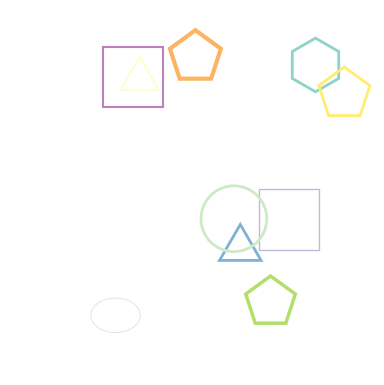[{"shape": "hexagon", "thickness": 2, "radius": 0.35, "center": [0.82, 0.831]}, {"shape": "triangle", "thickness": 1, "radius": 0.29, "center": [0.363, 0.795]}, {"shape": "square", "thickness": 1, "radius": 0.39, "center": [0.751, 0.43]}, {"shape": "triangle", "thickness": 2, "radius": 0.31, "center": [0.624, 0.355]}, {"shape": "pentagon", "thickness": 3, "radius": 0.35, "center": [0.508, 0.852]}, {"shape": "pentagon", "thickness": 2.5, "radius": 0.34, "center": [0.703, 0.215]}, {"shape": "oval", "thickness": 0.5, "radius": 0.32, "center": [0.3, 0.181]}, {"shape": "square", "thickness": 1.5, "radius": 0.39, "center": [0.345, 0.8]}, {"shape": "circle", "thickness": 2, "radius": 0.43, "center": [0.607, 0.432]}, {"shape": "pentagon", "thickness": 2, "radius": 0.35, "center": [0.894, 0.756]}]